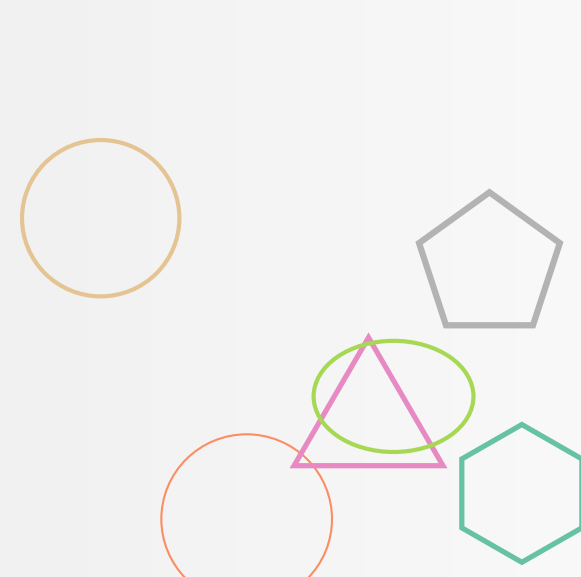[{"shape": "hexagon", "thickness": 2.5, "radius": 0.6, "center": [0.898, 0.145]}, {"shape": "circle", "thickness": 1, "radius": 0.73, "center": [0.424, 0.1]}, {"shape": "triangle", "thickness": 2.5, "radius": 0.74, "center": [0.634, 0.267]}, {"shape": "oval", "thickness": 2, "radius": 0.69, "center": [0.677, 0.313]}, {"shape": "circle", "thickness": 2, "radius": 0.68, "center": [0.173, 0.621]}, {"shape": "pentagon", "thickness": 3, "radius": 0.64, "center": [0.842, 0.539]}]